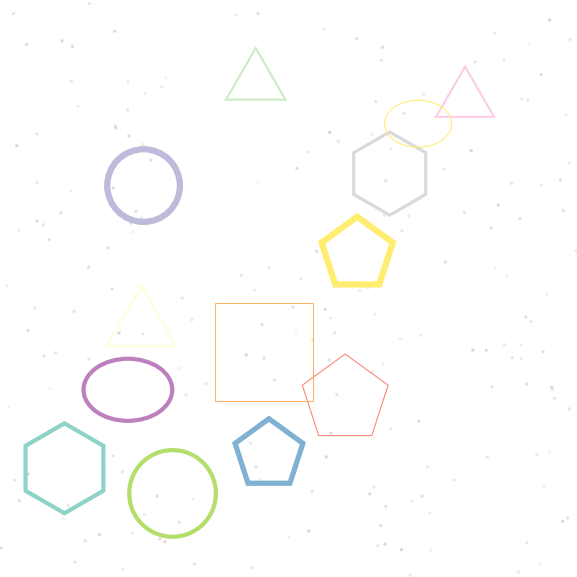[{"shape": "hexagon", "thickness": 2, "radius": 0.39, "center": [0.112, 0.188]}, {"shape": "triangle", "thickness": 0.5, "radius": 0.35, "center": [0.245, 0.435]}, {"shape": "circle", "thickness": 3, "radius": 0.31, "center": [0.249, 0.678]}, {"shape": "pentagon", "thickness": 0.5, "radius": 0.39, "center": [0.598, 0.308]}, {"shape": "pentagon", "thickness": 2.5, "radius": 0.31, "center": [0.466, 0.212]}, {"shape": "square", "thickness": 0.5, "radius": 0.42, "center": [0.457, 0.389]}, {"shape": "circle", "thickness": 2, "radius": 0.38, "center": [0.299, 0.145]}, {"shape": "triangle", "thickness": 1, "radius": 0.29, "center": [0.805, 0.826]}, {"shape": "hexagon", "thickness": 1.5, "radius": 0.36, "center": [0.675, 0.699]}, {"shape": "oval", "thickness": 2, "radius": 0.38, "center": [0.221, 0.324]}, {"shape": "triangle", "thickness": 1, "radius": 0.3, "center": [0.443, 0.856]}, {"shape": "pentagon", "thickness": 3, "radius": 0.32, "center": [0.619, 0.559]}, {"shape": "oval", "thickness": 0.5, "radius": 0.29, "center": [0.724, 0.785]}]